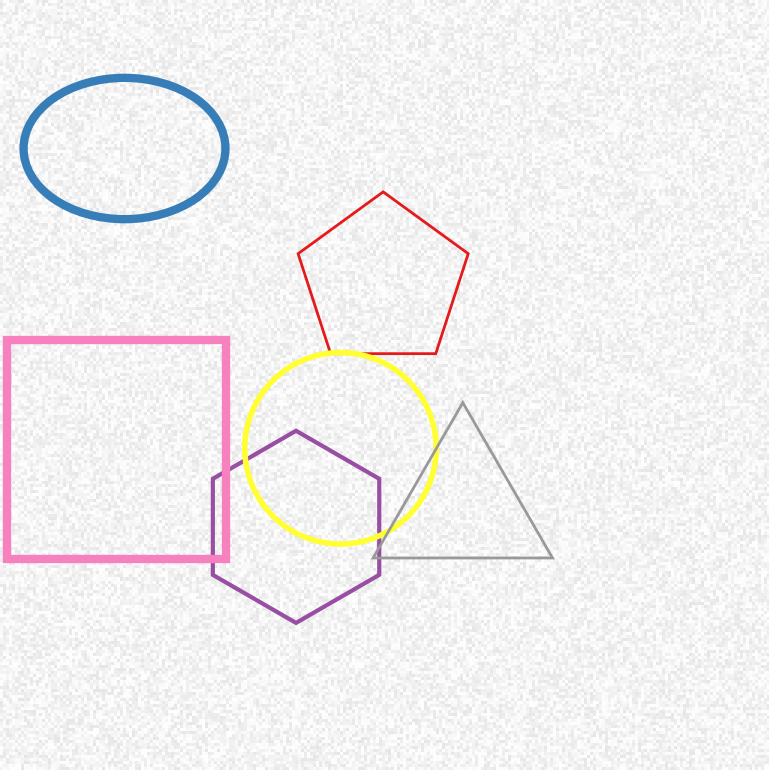[{"shape": "pentagon", "thickness": 1, "radius": 0.58, "center": [0.498, 0.635]}, {"shape": "oval", "thickness": 3, "radius": 0.66, "center": [0.162, 0.807]}, {"shape": "hexagon", "thickness": 1.5, "radius": 0.62, "center": [0.384, 0.316]}, {"shape": "circle", "thickness": 2, "radius": 0.62, "center": [0.442, 0.418]}, {"shape": "square", "thickness": 3, "radius": 0.71, "center": [0.151, 0.416]}, {"shape": "triangle", "thickness": 1, "radius": 0.67, "center": [0.601, 0.343]}]